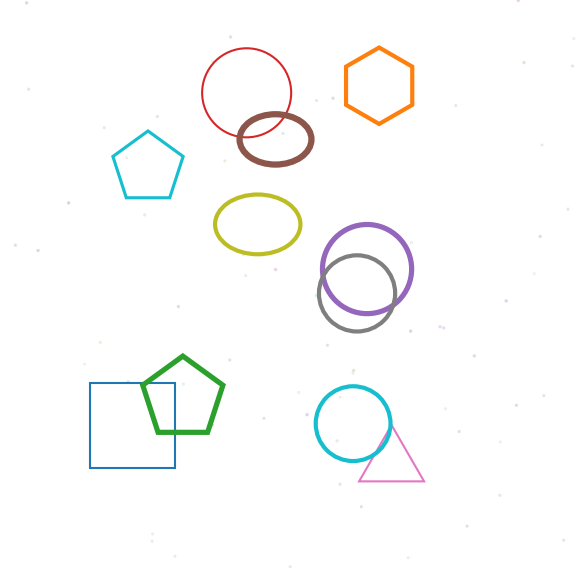[{"shape": "square", "thickness": 1, "radius": 0.37, "center": [0.229, 0.263]}, {"shape": "hexagon", "thickness": 2, "radius": 0.33, "center": [0.657, 0.851]}, {"shape": "pentagon", "thickness": 2.5, "radius": 0.36, "center": [0.317, 0.31]}, {"shape": "circle", "thickness": 1, "radius": 0.39, "center": [0.427, 0.838]}, {"shape": "circle", "thickness": 2.5, "radius": 0.39, "center": [0.636, 0.533]}, {"shape": "oval", "thickness": 3, "radius": 0.31, "center": [0.477, 0.758]}, {"shape": "triangle", "thickness": 1, "radius": 0.32, "center": [0.678, 0.198]}, {"shape": "circle", "thickness": 2, "radius": 0.33, "center": [0.618, 0.491]}, {"shape": "oval", "thickness": 2, "radius": 0.37, "center": [0.446, 0.611]}, {"shape": "circle", "thickness": 2, "radius": 0.32, "center": [0.611, 0.266]}, {"shape": "pentagon", "thickness": 1.5, "radius": 0.32, "center": [0.256, 0.708]}]